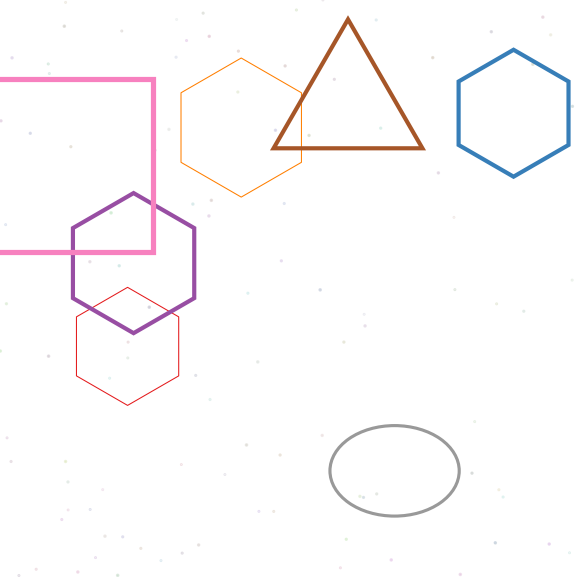[{"shape": "hexagon", "thickness": 0.5, "radius": 0.51, "center": [0.221, 0.399]}, {"shape": "hexagon", "thickness": 2, "radius": 0.55, "center": [0.889, 0.803]}, {"shape": "hexagon", "thickness": 2, "radius": 0.61, "center": [0.231, 0.544]}, {"shape": "hexagon", "thickness": 0.5, "radius": 0.6, "center": [0.418, 0.778]}, {"shape": "triangle", "thickness": 2, "radius": 0.74, "center": [0.603, 0.817]}, {"shape": "square", "thickness": 2.5, "radius": 0.75, "center": [0.116, 0.712]}, {"shape": "oval", "thickness": 1.5, "radius": 0.56, "center": [0.683, 0.184]}]